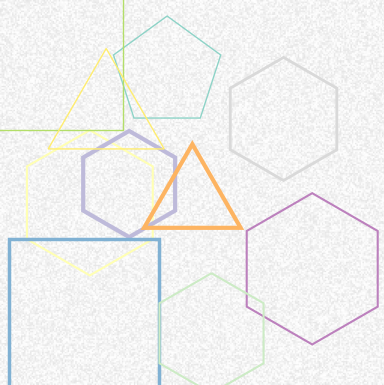[{"shape": "pentagon", "thickness": 1, "radius": 0.73, "center": [0.434, 0.812]}, {"shape": "hexagon", "thickness": 1.5, "radius": 0.94, "center": [0.233, 0.473]}, {"shape": "hexagon", "thickness": 3, "radius": 0.69, "center": [0.336, 0.522]}, {"shape": "square", "thickness": 2.5, "radius": 0.98, "center": [0.218, 0.183]}, {"shape": "triangle", "thickness": 3, "radius": 0.72, "center": [0.5, 0.481]}, {"shape": "square", "thickness": 1, "radius": 0.87, "center": [0.144, 0.837]}, {"shape": "hexagon", "thickness": 2, "radius": 0.8, "center": [0.736, 0.691]}, {"shape": "hexagon", "thickness": 1.5, "radius": 0.98, "center": [0.811, 0.302]}, {"shape": "hexagon", "thickness": 1.5, "radius": 0.78, "center": [0.549, 0.134]}, {"shape": "triangle", "thickness": 1, "radius": 0.87, "center": [0.276, 0.7]}]